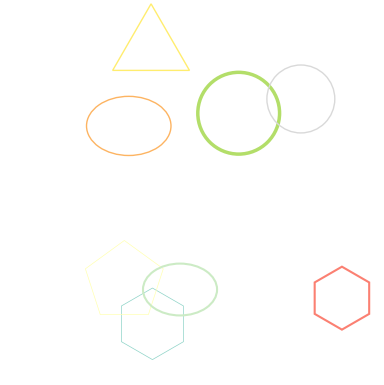[{"shape": "hexagon", "thickness": 0.5, "radius": 0.46, "center": [0.396, 0.159]}, {"shape": "pentagon", "thickness": 0.5, "radius": 0.53, "center": [0.323, 0.269]}, {"shape": "hexagon", "thickness": 1.5, "radius": 0.41, "center": [0.888, 0.226]}, {"shape": "oval", "thickness": 1, "radius": 0.55, "center": [0.334, 0.673]}, {"shape": "circle", "thickness": 2.5, "radius": 0.53, "center": [0.62, 0.706]}, {"shape": "circle", "thickness": 1, "radius": 0.44, "center": [0.781, 0.743]}, {"shape": "oval", "thickness": 1.5, "radius": 0.48, "center": [0.468, 0.248]}, {"shape": "triangle", "thickness": 1, "radius": 0.58, "center": [0.392, 0.875]}]